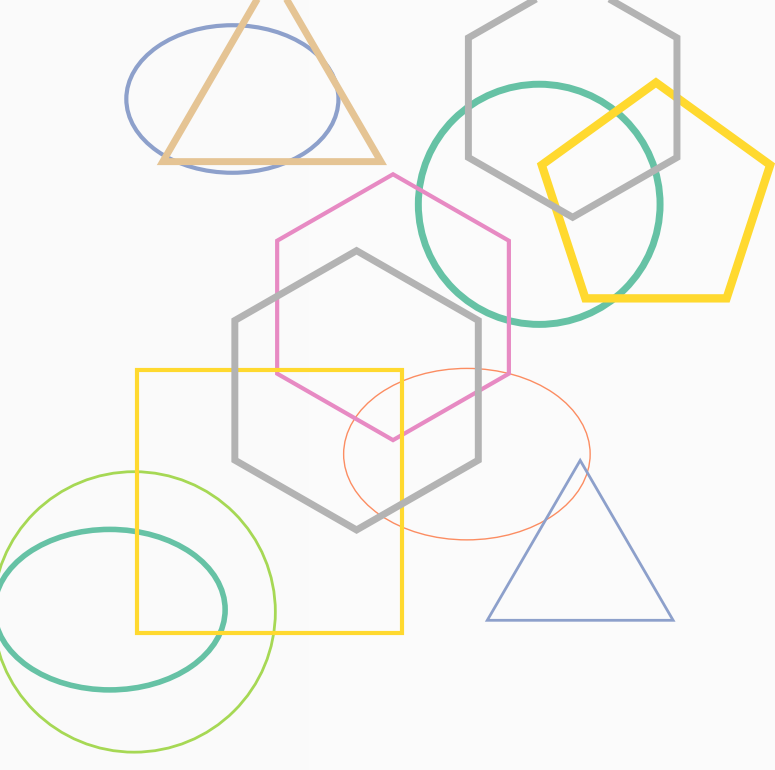[{"shape": "oval", "thickness": 2, "radius": 0.74, "center": [0.142, 0.208]}, {"shape": "circle", "thickness": 2.5, "radius": 0.78, "center": [0.696, 0.735]}, {"shape": "oval", "thickness": 0.5, "radius": 0.8, "center": [0.602, 0.41]}, {"shape": "oval", "thickness": 1.5, "radius": 0.68, "center": [0.3, 0.871]}, {"shape": "triangle", "thickness": 1, "radius": 0.69, "center": [0.749, 0.264]}, {"shape": "hexagon", "thickness": 1.5, "radius": 0.86, "center": [0.507, 0.601]}, {"shape": "circle", "thickness": 1, "radius": 0.91, "center": [0.173, 0.205]}, {"shape": "pentagon", "thickness": 3, "radius": 0.77, "center": [0.846, 0.738]}, {"shape": "square", "thickness": 1.5, "radius": 0.85, "center": [0.347, 0.349]}, {"shape": "triangle", "thickness": 2.5, "radius": 0.81, "center": [0.351, 0.871]}, {"shape": "hexagon", "thickness": 2.5, "radius": 0.91, "center": [0.46, 0.493]}, {"shape": "hexagon", "thickness": 2.5, "radius": 0.78, "center": [0.739, 0.873]}]